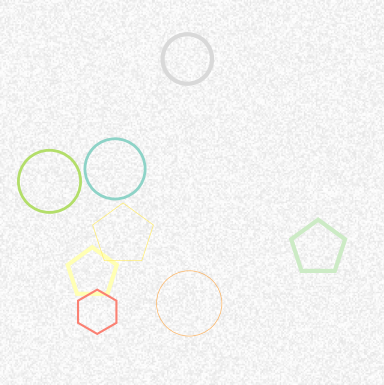[{"shape": "circle", "thickness": 2, "radius": 0.39, "center": [0.299, 0.561]}, {"shape": "pentagon", "thickness": 3, "radius": 0.34, "center": [0.24, 0.291]}, {"shape": "hexagon", "thickness": 1.5, "radius": 0.29, "center": [0.253, 0.19]}, {"shape": "circle", "thickness": 0.5, "radius": 0.42, "center": [0.491, 0.212]}, {"shape": "circle", "thickness": 2, "radius": 0.4, "center": [0.129, 0.529]}, {"shape": "circle", "thickness": 3, "radius": 0.32, "center": [0.487, 0.847]}, {"shape": "pentagon", "thickness": 3, "radius": 0.37, "center": [0.826, 0.356]}, {"shape": "pentagon", "thickness": 0.5, "radius": 0.41, "center": [0.32, 0.39]}]